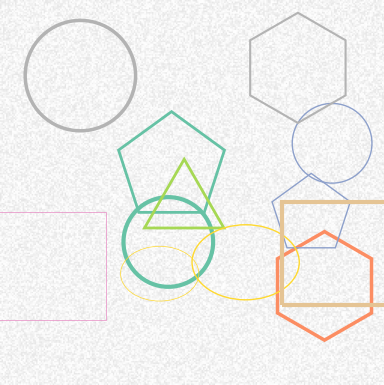[{"shape": "pentagon", "thickness": 2, "radius": 0.72, "center": [0.445, 0.565]}, {"shape": "circle", "thickness": 3, "radius": 0.58, "center": [0.437, 0.371]}, {"shape": "hexagon", "thickness": 2.5, "radius": 0.7, "center": [0.843, 0.257]}, {"shape": "pentagon", "thickness": 1, "radius": 0.53, "center": [0.808, 0.443]}, {"shape": "circle", "thickness": 1, "radius": 0.52, "center": [0.863, 0.628]}, {"shape": "square", "thickness": 0.5, "radius": 0.7, "center": [0.136, 0.309]}, {"shape": "triangle", "thickness": 2, "radius": 0.6, "center": [0.478, 0.467]}, {"shape": "oval", "thickness": 1, "radius": 0.7, "center": [0.638, 0.319]}, {"shape": "oval", "thickness": 0.5, "radius": 0.51, "center": [0.415, 0.289]}, {"shape": "square", "thickness": 3, "radius": 0.67, "center": [0.867, 0.34]}, {"shape": "hexagon", "thickness": 1.5, "radius": 0.72, "center": [0.774, 0.824]}, {"shape": "circle", "thickness": 2.5, "radius": 0.72, "center": [0.209, 0.804]}]